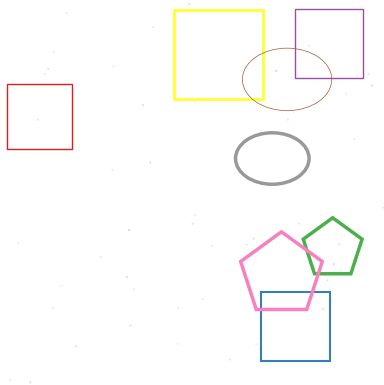[{"shape": "square", "thickness": 1, "radius": 0.42, "center": [0.103, 0.697]}, {"shape": "square", "thickness": 1.5, "radius": 0.45, "center": [0.767, 0.152]}, {"shape": "pentagon", "thickness": 2.5, "radius": 0.4, "center": [0.864, 0.354]}, {"shape": "square", "thickness": 1, "radius": 0.45, "center": [0.855, 0.887]}, {"shape": "square", "thickness": 2, "radius": 0.58, "center": [0.568, 0.859]}, {"shape": "oval", "thickness": 0.5, "radius": 0.58, "center": [0.746, 0.794]}, {"shape": "pentagon", "thickness": 2.5, "radius": 0.56, "center": [0.731, 0.286]}, {"shape": "oval", "thickness": 2.5, "radius": 0.48, "center": [0.707, 0.588]}]